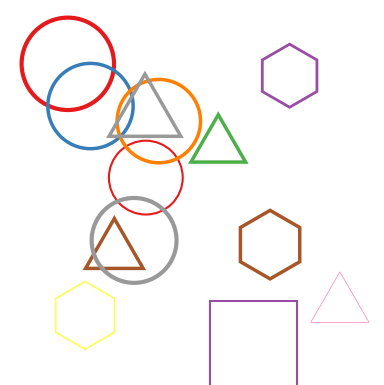[{"shape": "circle", "thickness": 1.5, "radius": 0.48, "center": [0.379, 0.539]}, {"shape": "circle", "thickness": 3, "radius": 0.6, "center": [0.176, 0.834]}, {"shape": "circle", "thickness": 2.5, "radius": 0.55, "center": [0.235, 0.725]}, {"shape": "triangle", "thickness": 2.5, "radius": 0.41, "center": [0.567, 0.62]}, {"shape": "hexagon", "thickness": 2, "radius": 0.41, "center": [0.752, 0.803]}, {"shape": "square", "thickness": 1.5, "radius": 0.56, "center": [0.658, 0.107]}, {"shape": "circle", "thickness": 2.5, "radius": 0.54, "center": [0.413, 0.685]}, {"shape": "hexagon", "thickness": 1, "radius": 0.44, "center": [0.221, 0.181]}, {"shape": "hexagon", "thickness": 2.5, "radius": 0.44, "center": [0.702, 0.365]}, {"shape": "triangle", "thickness": 2.5, "radius": 0.43, "center": [0.297, 0.346]}, {"shape": "triangle", "thickness": 0.5, "radius": 0.44, "center": [0.883, 0.206]}, {"shape": "circle", "thickness": 3, "radius": 0.55, "center": [0.348, 0.376]}, {"shape": "triangle", "thickness": 2.5, "radius": 0.54, "center": [0.376, 0.7]}]